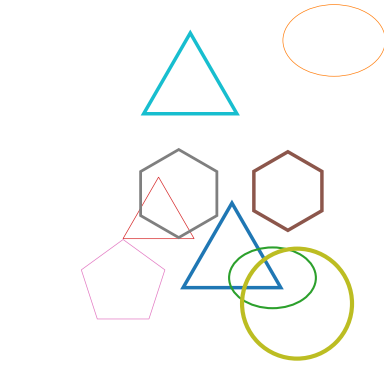[{"shape": "triangle", "thickness": 2.5, "radius": 0.73, "center": [0.602, 0.326]}, {"shape": "oval", "thickness": 0.5, "radius": 0.66, "center": [0.868, 0.895]}, {"shape": "oval", "thickness": 1.5, "radius": 0.56, "center": [0.708, 0.278]}, {"shape": "triangle", "thickness": 0.5, "radius": 0.53, "center": [0.412, 0.433]}, {"shape": "hexagon", "thickness": 2.5, "radius": 0.51, "center": [0.748, 0.504]}, {"shape": "pentagon", "thickness": 0.5, "radius": 0.57, "center": [0.32, 0.264]}, {"shape": "hexagon", "thickness": 2, "radius": 0.57, "center": [0.464, 0.497]}, {"shape": "circle", "thickness": 3, "radius": 0.71, "center": [0.772, 0.211]}, {"shape": "triangle", "thickness": 2.5, "radius": 0.7, "center": [0.494, 0.774]}]